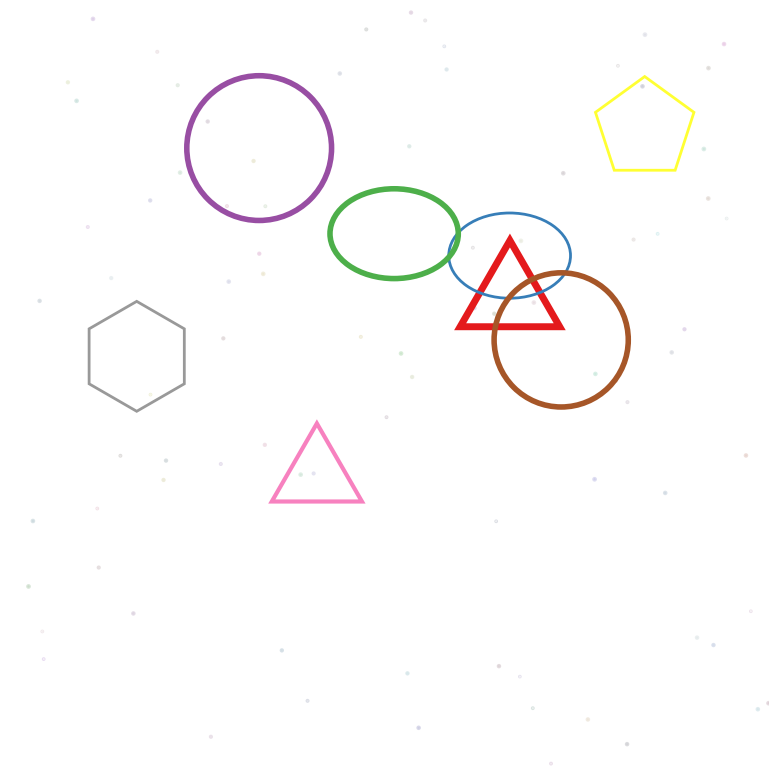[{"shape": "triangle", "thickness": 2.5, "radius": 0.37, "center": [0.662, 0.613]}, {"shape": "oval", "thickness": 1, "radius": 0.4, "center": [0.662, 0.668]}, {"shape": "oval", "thickness": 2, "radius": 0.42, "center": [0.512, 0.697]}, {"shape": "circle", "thickness": 2, "radius": 0.47, "center": [0.337, 0.808]}, {"shape": "pentagon", "thickness": 1, "radius": 0.34, "center": [0.837, 0.833]}, {"shape": "circle", "thickness": 2, "radius": 0.44, "center": [0.729, 0.559]}, {"shape": "triangle", "thickness": 1.5, "radius": 0.34, "center": [0.412, 0.382]}, {"shape": "hexagon", "thickness": 1, "radius": 0.36, "center": [0.178, 0.537]}]